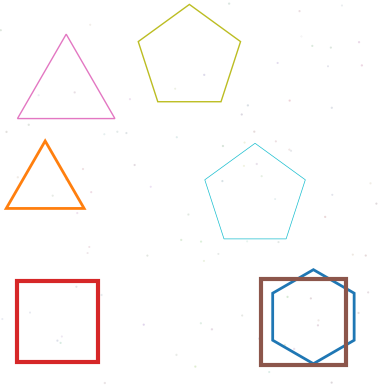[{"shape": "hexagon", "thickness": 2, "radius": 0.61, "center": [0.814, 0.177]}, {"shape": "triangle", "thickness": 2, "radius": 0.58, "center": [0.117, 0.517]}, {"shape": "square", "thickness": 3, "radius": 0.53, "center": [0.149, 0.165]}, {"shape": "square", "thickness": 3, "radius": 0.56, "center": [0.789, 0.164]}, {"shape": "triangle", "thickness": 1, "radius": 0.73, "center": [0.172, 0.765]}, {"shape": "pentagon", "thickness": 1, "radius": 0.7, "center": [0.492, 0.849]}, {"shape": "pentagon", "thickness": 0.5, "radius": 0.69, "center": [0.662, 0.491]}]